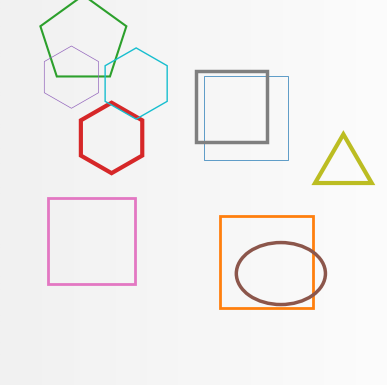[{"shape": "square", "thickness": 0.5, "radius": 0.54, "center": [0.636, 0.694]}, {"shape": "square", "thickness": 2, "radius": 0.6, "center": [0.688, 0.32]}, {"shape": "pentagon", "thickness": 1.5, "radius": 0.58, "center": [0.215, 0.896]}, {"shape": "hexagon", "thickness": 3, "radius": 0.46, "center": [0.288, 0.642]}, {"shape": "hexagon", "thickness": 0.5, "radius": 0.4, "center": [0.184, 0.8]}, {"shape": "oval", "thickness": 2.5, "radius": 0.57, "center": [0.725, 0.289]}, {"shape": "square", "thickness": 2, "radius": 0.56, "center": [0.236, 0.374]}, {"shape": "square", "thickness": 2.5, "radius": 0.46, "center": [0.598, 0.724]}, {"shape": "triangle", "thickness": 3, "radius": 0.42, "center": [0.886, 0.567]}, {"shape": "hexagon", "thickness": 1, "radius": 0.46, "center": [0.351, 0.783]}]